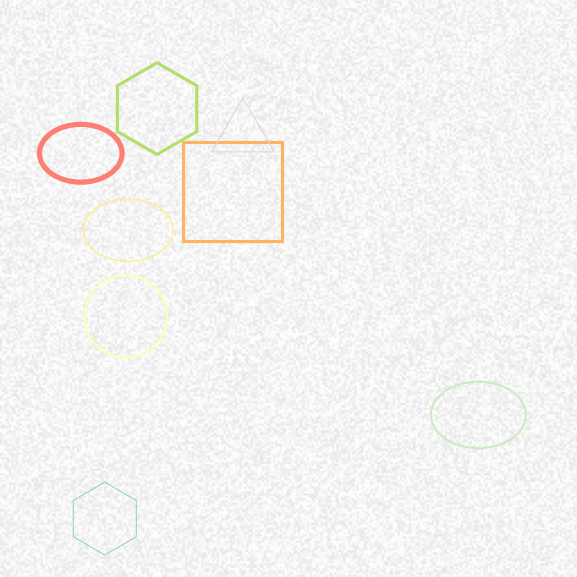[{"shape": "hexagon", "thickness": 0.5, "radius": 0.32, "center": [0.181, 0.101]}, {"shape": "circle", "thickness": 1, "radius": 0.36, "center": [0.218, 0.451]}, {"shape": "oval", "thickness": 2.5, "radius": 0.36, "center": [0.14, 0.734]}, {"shape": "square", "thickness": 1.5, "radius": 0.43, "center": [0.403, 0.667]}, {"shape": "hexagon", "thickness": 1.5, "radius": 0.4, "center": [0.272, 0.811]}, {"shape": "triangle", "thickness": 0.5, "radius": 0.31, "center": [0.421, 0.767]}, {"shape": "oval", "thickness": 1, "radius": 0.41, "center": [0.829, 0.281]}, {"shape": "oval", "thickness": 0.5, "radius": 0.39, "center": [0.222, 0.601]}]